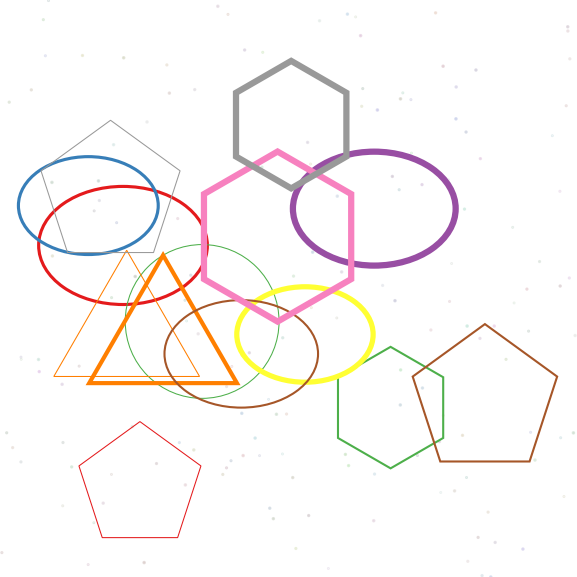[{"shape": "pentagon", "thickness": 0.5, "radius": 0.56, "center": [0.242, 0.158]}, {"shape": "oval", "thickness": 1.5, "radius": 0.73, "center": [0.213, 0.574]}, {"shape": "oval", "thickness": 1.5, "radius": 0.61, "center": [0.153, 0.643]}, {"shape": "circle", "thickness": 0.5, "radius": 0.67, "center": [0.35, 0.442]}, {"shape": "hexagon", "thickness": 1, "radius": 0.53, "center": [0.676, 0.293]}, {"shape": "oval", "thickness": 3, "radius": 0.7, "center": [0.648, 0.638]}, {"shape": "triangle", "thickness": 2, "radius": 0.74, "center": [0.282, 0.41]}, {"shape": "triangle", "thickness": 0.5, "radius": 0.73, "center": [0.219, 0.42]}, {"shape": "oval", "thickness": 2.5, "radius": 0.59, "center": [0.528, 0.42]}, {"shape": "oval", "thickness": 1, "radius": 0.66, "center": [0.418, 0.386]}, {"shape": "pentagon", "thickness": 1, "radius": 0.66, "center": [0.84, 0.306]}, {"shape": "hexagon", "thickness": 3, "radius": 0.74, "center": [0.481, 0.589]}, {"shape": "hexagon", "thickness": 3, "radius": 0.55, "center": [0.504, 0.783]}, {"shape": "pentagon", "thickness": 0.5, "radius": 0.63, "center": [0.191, 0.664]}]